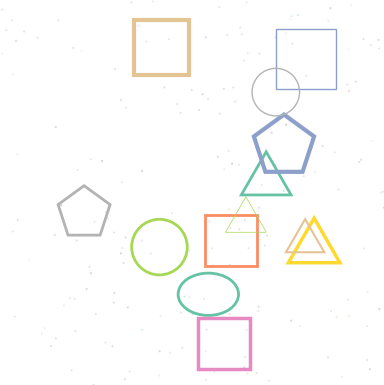[{"shape": "oval", "thickness": 2, "radius": 0.39, "center": [0.541, 0.236]}, {"shape": "triangle", "thickness": 2, "radius": 0.37, "center": [0.691, 0.531]}, {"shape": "square", "thickness": 2, "radius": 0.34, "center": [0.601, 0.375]}, {"shape": "pentagon", "thickness": 3, "radius": 0.41, "center": [0.738, 0.62]}, {"shape": "square", "thickness": 1, "radius": 0.39, "center": [0.794, 0.847]}, {"shape": "square", "thickness": 2.5, "radius": 0.34, "center": [0.582, 0.108]}, {"shape": "circle", "thickness": 2, "radius": 0.36, "center": [0.414, 0.358]}, {"shape": "triangle", "thickness": 0.5, "radius": 0.31, "center": [0.639, 0.427]}, {"shape": "triangle", "thickness": 2.5, "radius": 0.39, "center": [0.816, 0.356]}, {"shape": "square", "thickness": 3, "radius": 0.35, "center": [0.419, 0.877]}, {"shape": "triangle", "thickness": 1.5, "radius": 0.29, "center": [0.793, 0.374]}, {"shape": "circle", "thickness": 1, "radius": 0.31, "center": [0.716, 0.761]}, {"shape": "pentagon", "thickness": 2, "radius": 0.35, "center": [0.218, 0.447]}]